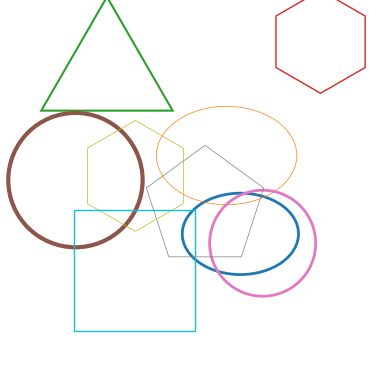[{"shape": "oval", "thickness": 2, "radius": 0.75, "center": [0.624, 0.393]}, {"shape": "oval", "thickness": 0.5, "radius": 0.91, "center": [0.589, 0.596]}, {"shape": "triangle", "thickness": 1.5, "radius": 0.98, "center": [0.278, 0.811]}, {"shape": "hexagon", "thickness": 1, "radius": 0.67, "center": [0.833, 0.892]}, {"shape": "circle", "thickness": 3, "radius": 0.87, "center": [0.196, 0.532]}, {"shape": "circle", "thickness": 2, "radius": 0.69, "center": [0.682, 0.368]}, {"shape": "pentagon", "thickness": 0.5, "radius": 0.8, "center": [0.533, 0.462]}, {"shape": "hexagon", "thickness": 0.5, "radius": 0.72, "center": [0.352, 0.543]}, {"shape": "square", "thickness": 1, "radius": 0.79, "center": [0.348, 0.298]}]